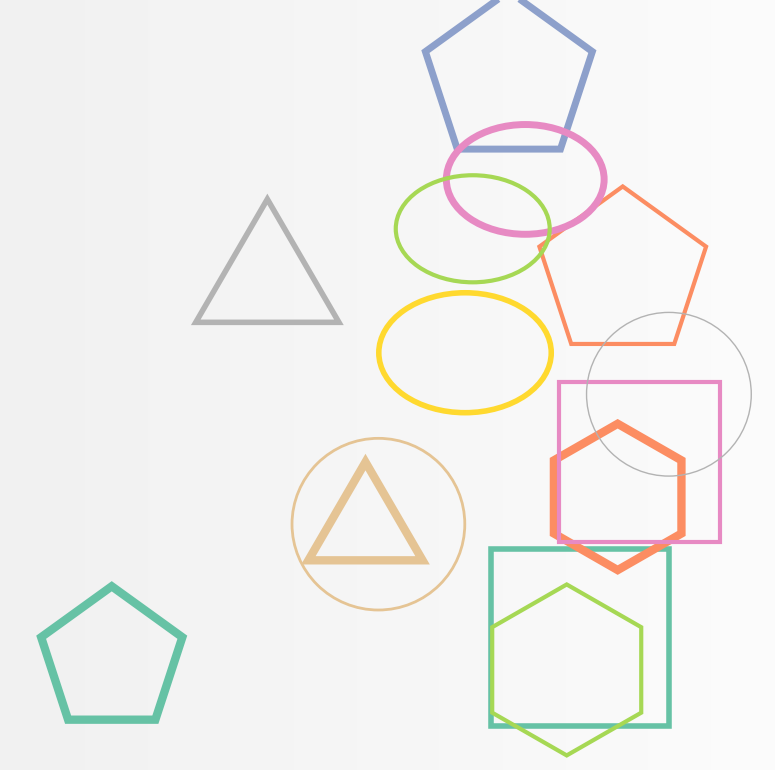[{"shape": "square", "thickness": 2, "radius": 0.57, "center": [0.748, 0.172]}, {"shape": "pentagon", "thickness": 3, "radius": 0.48, "center": [0.144, 0.143]}, {"shape": "pentagon", "thickness": 1.5, "radius": 0.57, "center": [0.804, 0.645]}, {"shape": "hexagon", "thickness": 3, "radius": 0.48, "center": [0.797, 0.355]}, {"shape": "pentagon", "thickness": 2.5, "radius": 0.57, "center": [0.657, 0.898]}, {"shape": "oval", "thickness": 2.5, "radius": 0.51, "center": [0.678, 0.767]}, {"shape": "square", "thickness": 1.5, "radius": 0.52, "center": [0.825, 0.4]}, {"shape": "oval", "thickness": 1.5, "radius": 0.5, "center": [0.61, 0.703]}, {"shape": "hexagon", "thickness": 1.5, "radius": 0.56, "center": [0.731, 0.13]}, {"shape": "oval", "thickness": 2, "radius": 0.56, "center": [0.6, 0.542]}, {"shape": "circle", "thickness": 1, "radius": 0.56, "center": [0.488, 0.319]}, {"shape": "triangle", "thickness": 3, "radius": 0.43, "center": [0.472, 0.315]}, {"shape": "triangle", "thickness": 2, "radius": 0.53, "center": [0.345, 0.635]}, {"shape": "circle", "thickness": 0.5, "radius": 0.53, "center": [0.863, 0.488]}]